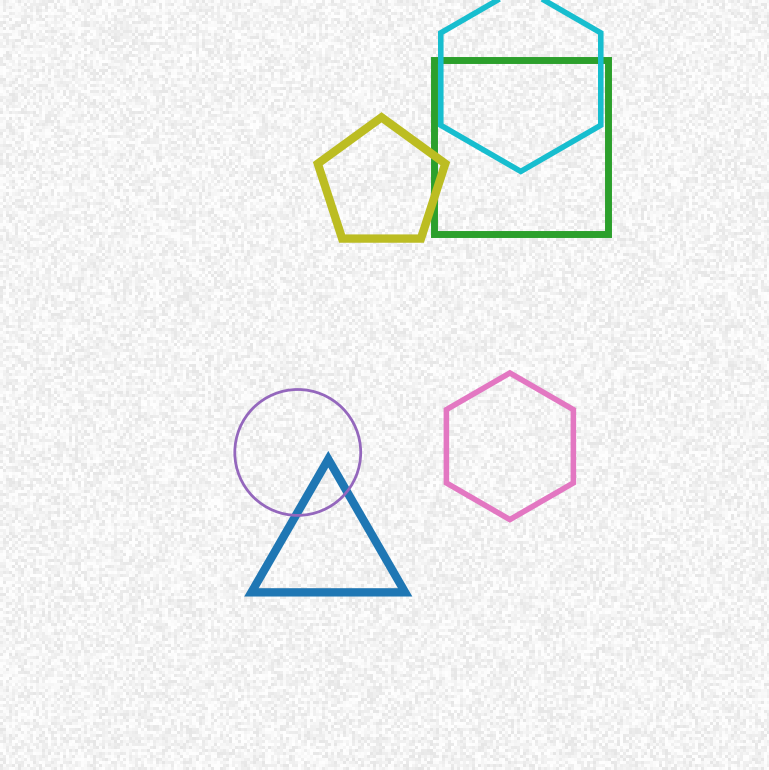[{"shape": "triangle", "thickness": 3, "radius": 0.58, "center": [0.426, 0.288]}, {"shape": "square", "thickness": 2.5, "radius": 0.56, "center": [0.676, 0.809]}, {"shape": "circle", "thickness": 1, "radius": 0.41, "center": [0.387, 0.412]}, {"shape": "hexagon", "thickness": 2, "radius": 0.48, "center": [0.662, 0.42]}, {"shape": "pentagon", "thickness": 3, "radius": 0.44, "center": [0.496, 0.761]}, {"shape": "hexagon", "thickness": 2, "radius": 0.6, "center": [0.676, 0.897]}]